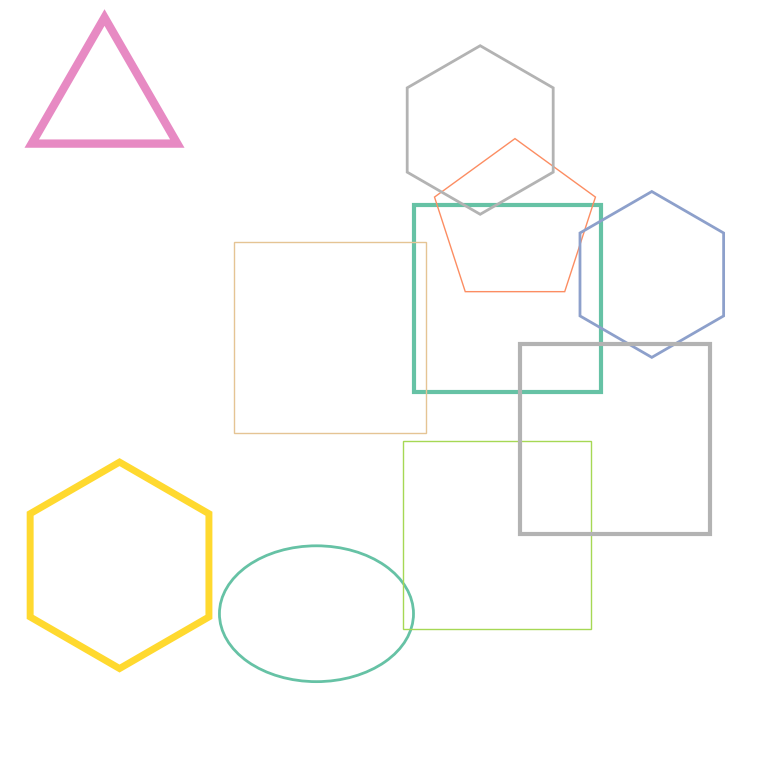[{"shape": "square", "thickness": 1.5, "radius": 0.61, "center": [0.659, 0.612]}, {"shape": "oval", "thickness": 1, "radius": 0.63, "center": [0.411, 0.203]}, {"shape": "pentagon", "thickness": 0.5, "radius": 0.55, "center": [0.669, 0.71]}, {"shape": "hexagon", "thickness": 1, "radius": 0.54, "center": [0.846, 0.644]}, {"shape": "triangle", "thickness": 3, "radius": 0.55, "center": [0.136, 0.868]}, {"shape": "square", "thickness": 0.5, "radius": 0.61, "center": [0.645, 0.305]}, {"shape": "hexagon", "thickness": 2.5, "radius": 0.67, "center": [0.155, 0.266]}, {"shape": "square", "thickness": 0.5, "radius": 0.62, "center": [0.429, 0.562]}, {"shape": "hexagon", "thickness": 1, "radius": 0.55, "center": [0.624, 0.831]}, {"shape": "square", "thickness": 1.5, "radius": 0.62, "center": [0.798, 0.429]}]